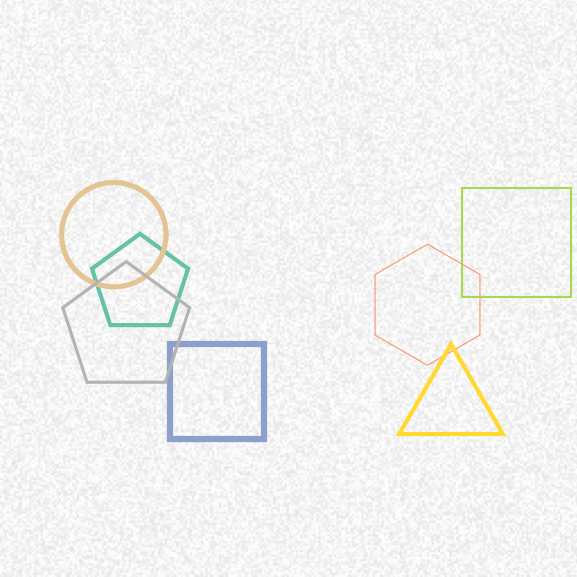[{"shape": "pentagon", "thickness": 2, "radius": 0.44, "center": [0.242, 0.507]}, {"shape": "hexagon", "thickness": 0.5, "radius": 0.52, "center": [0.74, 0.471]}, {"shape": "square", "thickness": 3, "radius": 0.41, "center": [0.375, 0.321]}, {"shape": "square", "thickness": 1, "radius": 0.47, "center": [0.895, 0.58]}, {"shape": "triangle", "thickness": 2, "radius": 0.52, "center": [0.781, 0.299]}, {"shape": "circle", "thickness": 2.5, "radius": 0.45, "center": [0.197, 0.593]}, {"shape": "pentagon", "thickness": 1.5, "radius": 0.58, "center": [0.219, 0.431]}]